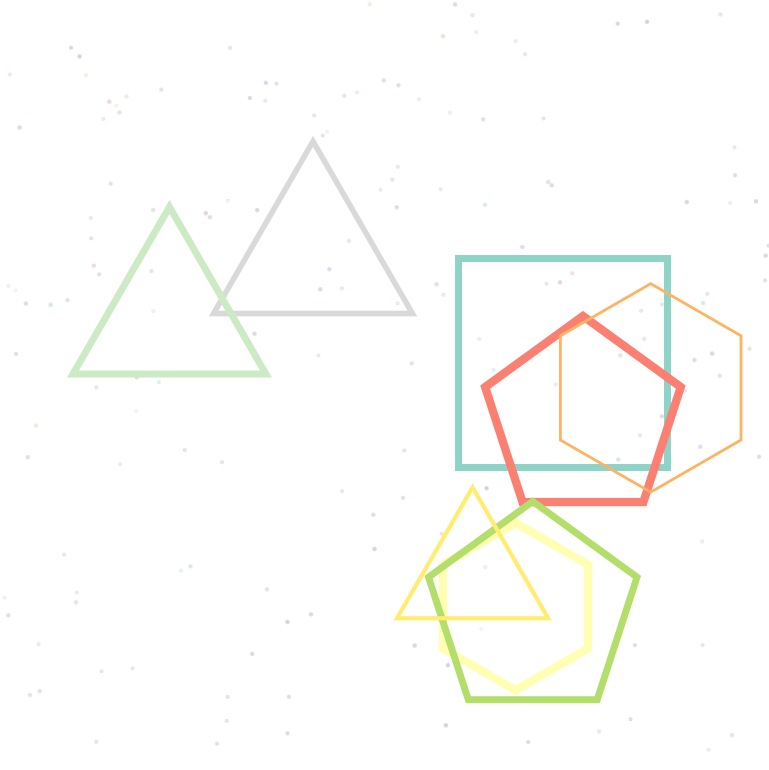[{"shape": "square", "thickness": 2.5, "radius": 0.68, "center": [0.73, 0.529]}, {"shape": "hexagon", "thickness": 3, "radius": 0.54, "center": [0.669, 0.212]}, {"shape": "pentagon", "thickness": 3, "radius": 0.67, "center": [0.757, 0.456]}, {"shape": "hexagon", "thickness": 1, "radius": 0.68, "center": [0.845, 0.496]}, {"shape": "pentagon", "thickness": 2.5, "radius": 0.71, "center": [0.692, 0.206]}, {"shape": "triangle", "thickness": 2, "radius": 0.75, "center": [0.407, 0.667]}, {"shape": "triangle", "thickness": 2.5, "radius": 0.72, "center": [0.22, 0.587]}, {"shape": "triangle", "thickness": 1.5, "radius": 0.57, "center": [0.614, 0.254]}]